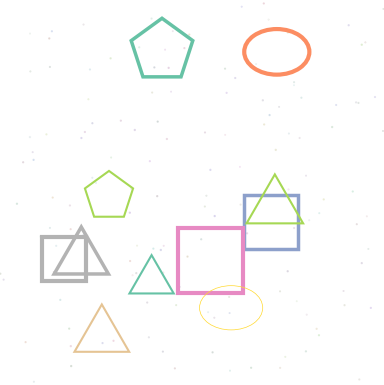[{"shape": "triangle", "thickness": 1.5, "radius": 0.33, "center": [0.394, 0.271]}, {"shape": "pentagon", "thickness": 2.5, "radius": 0.42, "center": [0.421, 0.868]}, {"shape": "oval", "thickness": 3, "radius": 0.42, "center": [0.719, 0.865]}, {"shape": "square", "thickness": 2.5, "radius": 0.35, "center": [0.704, 0.423]}, {"shape": "square", "thickness": 3, "radius": 0.42, "center": [0.546, 0.323]}, {"shape": "triangle", "thickness": 1.5, "radius": 0.42, "center": [0.714, 0.462]}, {"shape": "pentagon", "thickness": 1.5, "radius": 0.33, "center": [0.283, 0.49]}, {"shape": "oval", "thickness": 0.5, "radius": 0.41, "center": [0.6, 0.201]}, {"shape": "triangle", "thickness": 1.5, "radius": 0.41, "center": [0.264, 0.127]}, {"shape": "triangle", "thickness": 2.5, "radius": 0.41, "center": [0.211, 0.329]}, {"shape": "square", "thickness": 3, "radius": 0.29, "center": [0.166, 0.327]}]